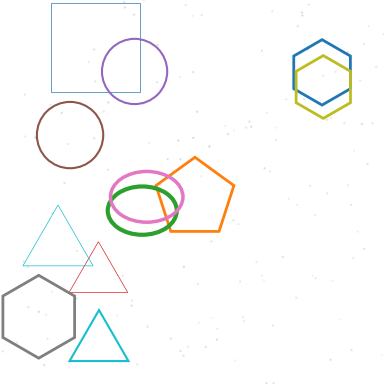[{"shape": "hexagon", "thickness": 2, "radius": 0.42, "center": [0.837, 0.812]}, {"shape": "square", "thickness": 0.5, "radius": 0.58, "center": [0.249, 0.876]}, {"shape": "pentagon", "thickness": 2, "radius": 0.53, "center": [0.506, 0.485]}, {"shape": "oval", "thickness": 3, "radius": 0.45, "center": [0.369, 0.453]}, {"shape": "triangle", "thickness": 0.5, "radius": 0.44, "center": [0.256, 0.284]}, {"shape": "circle", "thickness": 1.5, "radius": 0.42, "center": [0.35, 0.814]}, {"shape": "circle", "thickness": 1.5, "radius": 0.43, "center": [0.182, 0.649]}, {"shape": "oval", "thickness": 2.5, "radius": 0.47, "center": [0.381, 0.489]}, {"shape": "hexagon", "thickness": 2, "radius": 0.54, "center": [0.101, 0.177]}, {"shape": "hexagon", "thickness": 2, "radius": 0.41, "center": [0.84, 0.774]}, {"shape": "triangle", "thickness": 1.5, "radius": 0.44, "center": [0.257, 0.106]}, {"shape": "triangle", "thickness": 0.5, "radius": 0.53, "center": [0.151, 0.362]}]